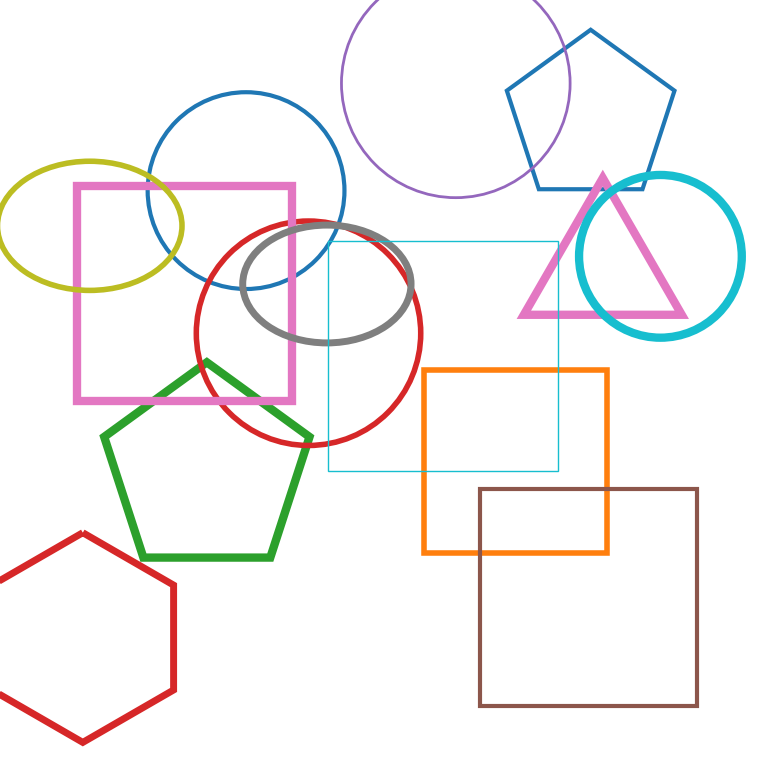[{"shape": "circle", "thickness": 1.5, "radius": 0.64, "center": [0.32, 0.752]}, {"shape": "pentagon", "thickness": 1.5, "radius": 0.57, "center": [0.767, 0.847]}, {"shape": "square", "thickness": 2, "radius": 0.59, "center": [0.669, 0.4]}, {"shape": "pentagon", "thickness": 3, "radius": 0.7, "center": [0.269, 0.389]}, {"shape": "circle", "thickness": 2, "radius": 0.73, "center": [0.401, 0.567]}, {"shape": "hexagon", "thickness": 2.5, "radius": 0.68, "center": [0.108, 0.172]}, {"shape": "circle", "thickness": 1, "radius": 0.74, "center": [0.592, 0.892]}, {"shape": "square", "thickness": 1.5, "radius": 0.7, "center": [0.765, 0.224]}, {"shape": "triangle", "thickness": 3, "radius": 0.59, "center": [0.783, 0.65]}, {"shape": "square", "thickness": 3, "radius": 0.7, "center": [0.24, 0.618]}, {"shape": "oval", "thickness": 2.5, "radius": 0.55, "center": [0.425, 0.631]}, {"shape": "oval", "thickness": 2, "radius": 0.6, "center": [0.117, 0.707]}, {"shape": "circle", "thickness": 3, "radius": 0.53, "center": [0.858, 0.667]}, {"shape": "square", "thickness": 0.5, "radius": 0.75, "center": [0.575, 0.538]}]